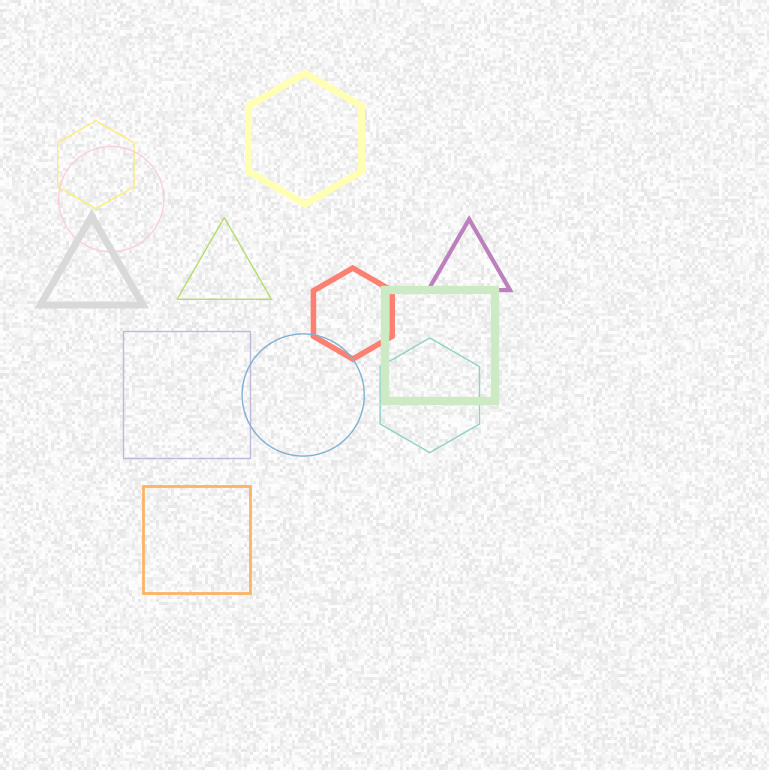[{"shape": "hexagon", "thickness": 0.5, "radius": 0.37, "center": [0.558, 0.487]}, {"shape": "hexagon", "thickness": 2.5, "radius": 0.42, "center": [0.396, 0.82]}, {"shape": "square", "thickness": 0.5, "radius": 0.41, "center": [0.242, 0.488]}, {"shape": "hexagon", "thickness": 2, "radius": 0.3, "center": [0.458, 0.593]}, {"shape": "circle", "thickness": 0.5, "radius": 0.4, "center": [0.394, 0.487]}, {"shape": "square", "thickness": 1, "radius": 0.35, "center": [0.255, 0.299]}, {"shape": "triangle", "thickness": 0.5, "radius": 0.35, "center": [0.291, 0.647]}, {"shape": "circle", "thickness": 0.5, "radius": 0.34, "center": [0.144, 0.741]}, {"shape": "triangle", "thickness": 2.5, "radius": 0.39, "center": [0.119, 0.642]}, {"shape": "triangle", "thickness": 1.5, "radius": 0.31, "center": [0.609, 0.654]}, {"shape": "square", "thickness": 3, "radius": 0.36, "center": [0.571, 0.551]}, {"shape": "hexagon", "thickness": 0.5, "radius": 0.29, "center": [0.124, 0.786]}]